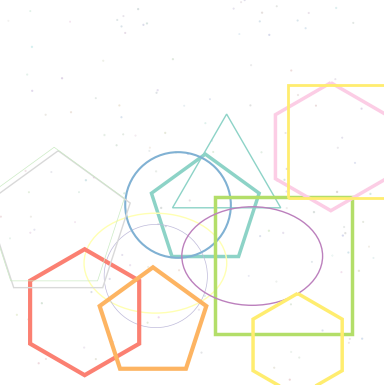[{"shape": "triangle", "thickness": 1, "radius": 0.81, "center": [0.589, 0.541]}, {"shape": "pentagon", "thickness": 2.5, "radius": 0.74, "center": [0.533, 0.453]}, {"shape": "oval", "thickness": 1, "radius": 0.93, "center": [0.404, 0.316]}, {"shape": "circle", "thickness": 0.5, "radius": 0.67, "center": [0.405, 0.283]}, {"shape": "hexagon", "thickness": 3, "radius": 0.82, "center": [0.22, 0.189]}, {"shape": "circle", "thickness": 1.5, "radius": 0.69, "center": [0.462, 0.468]}, {"shape": "pentagon", "thickness": 3, "radius": 0.73, "center": [0.397, 0.16]}, {"shape": "square", "thickness": 2.5, "radius": 0.89, "center": [0.737, 0.31]}, {"shape": "hexagon", "thickness": 2.5, "radius": 0.83, "center": [0.859, 0.619]}, {"shape": "pentagon", "thickness": 1, "radius": 0.98, "center": [0.151, 0.412]}, {"shape": "oval", "thickness": 1, "radius": 0.91, "center": [0.655, 0.335]}, {"shape": "pentagon", "thickness": 0.5, "radius": 0.96, "center": [0.141, 0.426]}, {"shape": "hexagon", "thickness": 2.5, "radius": 0.67, "center": [0.773, 0.104]}, {"shape": "square", "thickness": 2, "radius": 0.73, "center": [0.894, 0.632]}]